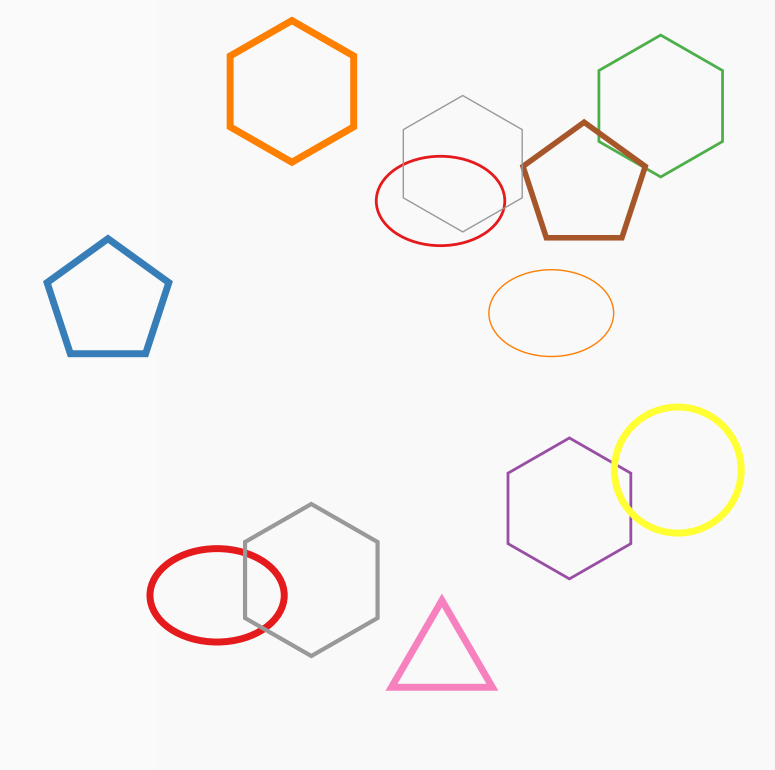[{"shape": "oval", "thickness": 1, "radius": 0.41, "center": [0.568, 0.739]}, {"shape": "oval", "thickness": 2.5, "radius": 0.43, "center": [0.28, 0.227]}, {"shape": "pentagon", "thickness": 2.5, "radius": 0.41, "center": [0.139, 0.607]}, {"shape": "hexagon", "thickness": 1, "radius": 0.46, "center": [0.853, 0.862]}, {"shape": "hexagon", "thickness": 1, "radius": 0.46, "center": [0.735, 0.34]}, {"shape": "oval", "thickness": 0.5, "radius": 0.4, "center": [0.711, 0.593]}, {"shape": "hexagon", "thickness": 2.5, "radius": 0.46, "center": [0.377, 0.881]}, {"shape": "circle", "thickness": 2.5, "radius": 0.41, "center": [0.875, 0.39]}, {"shape": "pentagon", "thickness": 2, "radius": 0.41, "center": [0.754, 0.758]}, {"shape": "triangle", "thickness": 2.5, "radius": 0.38, "center": [0.57, 0.145]}, {"shape": "hexagon", "thickness": 1.5, "radius": 0.49, "center": [0.402, 0.247]}, {"shape": "hexagon", "thickness": 0.5, "radius": 0.44, "center": [0.597, 0.787]}]